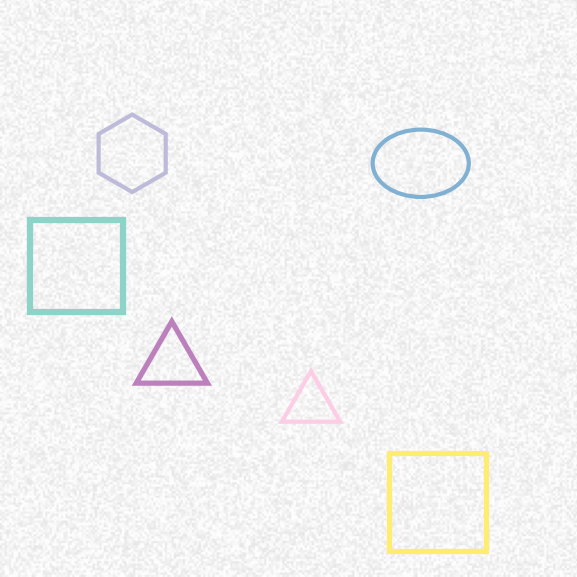[{"shape": "square", "thickness": 3, "radius": 0.4, "center": [0.132, 0.538]}, {"shape": "hexagon", "thickness": 2, "radius": 0.34, "center": [0.229, 0.734]}, {"shape": "oval", "thickness": 2, "radius": 0.42, "center": [0.729, 0.716]}, {"shape": "triangle", "thickness": 2, "radius": 0.29, "center": [0.539, 0.298]}, {"shape": "triangle", "thickness": 2.5, "radius": 0.36, "center": [0.298, 0.371]}, {"shape": "square", "thickness": 2.5, "radius": 0.42, "center": [0.758, 0.13]}]